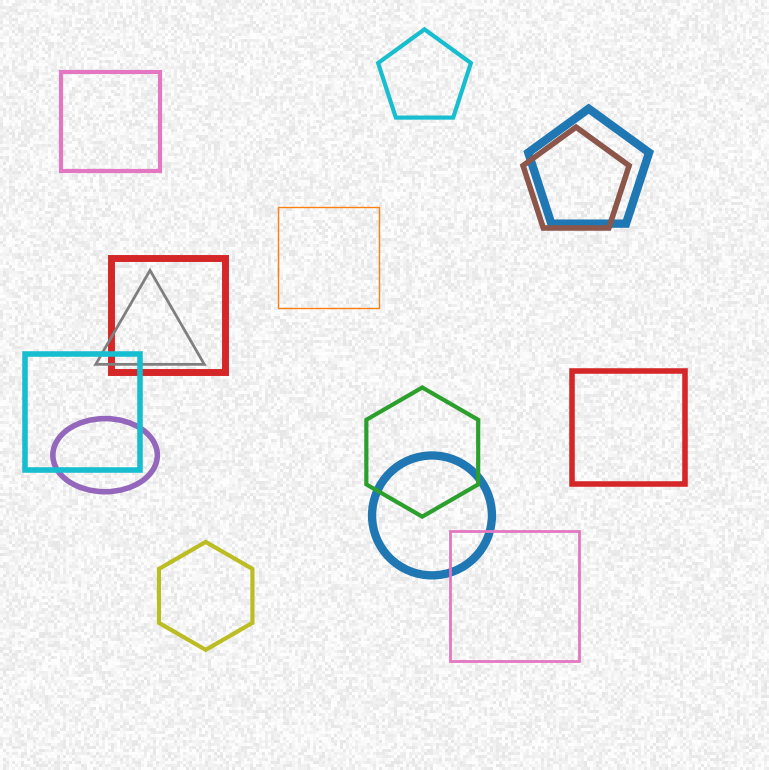[{"shape": "circle", "thickness": 3, "radius": 0.39, "center": [0.561, 0.331]}, {"shape": "pentagon", "thickness": 3, "radius": 0.41, "center": [0.765, 0.776]}, {"shape": "square", "thickness": 0.5, "radius": 0.33, "center": [0.427, 0.665]}, {"shape": "hexagon", "thickness": 1.5, "radius": 0.42, "center": [0.548, 0.413]}, {"shape": "square", "thickness": 2, "radius": 0.37, "center": [0.816, 0.444]}, {"shape": "square", "thickness": 2.5, "radius": 0.37, "center": [0.219, 0.591]}, {"shape": "oval", "thickness": 2, "radius": 0.34, "center": [0.136, 0.409]}, {"shape": "pentagon", "thickness": 2, "radius": 0.36, "center": [0.748, 0.763]}, {"shape": "square", "thickness": 1, "radius": 0.42, "center": [0.668, 0.226]}, {"shape": "square", "thickness": 1.5, "radius": 0.32, "center": [0.143, 0.842]}, {"shape": "triangle", "thickness": 1, "radius": 0.41, "center": [0.195, 0.568]}, {"shape": "hexagon", "thickness": 1.5, "radius": 0.35, "center": [0.267, 0.226]}, {"shape": "square", "thickness": 2, "radius": 0.38, "center": [0.107, 0.465]}, {"shape": "pentagon", "thickness": 1.5, "radius": 0.32, "center": [0.551, 0.899]}]